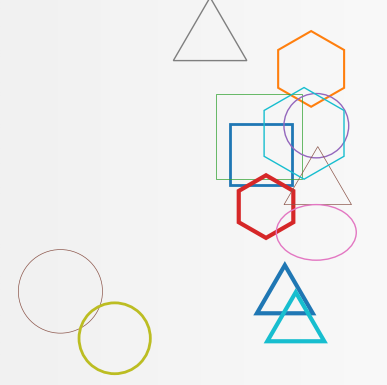[{"shape": "square", "thickness": 2, "radius": 0.4, "center": [0.672, 0.599]}, {"shape": "triangle", "thickness": 3, "radius": 0.42, "center": [0.735, 0.228]}, {"shape": "hexagon", "thickness": 1.5, "radius": 0.49, "center": [0.803, 0.821]}, {"shape": "square", "thickness": 0.5, "radius": 0.56, "center": [0.669, 0.645]}, {"shape": "hexagon", "thickness": 3, "radius": 0.41, "center": [0.687, 0.463]}, {"shape": "circle", "thickness": 1, "radius": 0.42, "center": [0.816, 0.674]}, {"shape": "triangle", "thickness": 0.5, "radius": 0.5, "center": [0.82, 0.519]}, {"shape": "circle", "thickness": 0.5, "radius": 0.54, "center": [0.156, 0.243]}, {"shape": "oval", "thickness": 1, "radius": 0.52, "center": [0.816, 0.396]}, {"shape": "triangle", "thickness": 1, "radius": 0.55, "center": [0.542, 0.897]}, {"shape": "circle", "thickness": 2, "radius": 0.46, "center": [0.296, 0.121]}, {"shape": "hexagon", "thickness": 1, "radius": 0.6, "center": [0.785, 0.654]}, {"shape": "triangle", "thickness": 3, "radius": 0.42, "center": [0.763, 0.156]}]